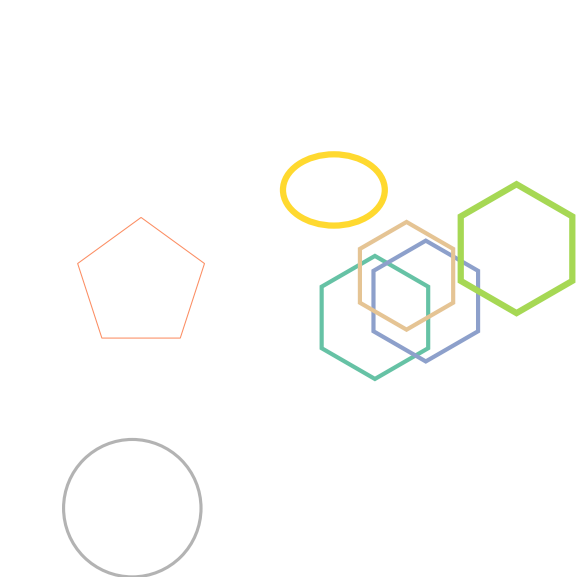[{"shape": "hexagon", "thickness": 2, "radius": 0.53, "center": [0.649, 0.449]}, {"shape": "pentagon", "thickness": 0.5, "radius": 0.58, "center": [0.244, 0.507]}, {"shape": "hexagon", "thickness": 2, "radius": 0.52, "center": [0.737, 0.478]}, {"shape": "hexagon", "thickness": 3, "radius": 0.56, "center": [0.894, 0.569]}, {"shape": "oval", "thickness": 3, "radius": 0.44, "center": [0.578, 0.67]}, {"shape": "hexagon", "thickness": 2, "radius": 0.47, "center": [0.704, 0.522]}, {"shape": "circle", "thickness": 1.5, "radius": 0.59, "center": [0.229, 0.119]}]